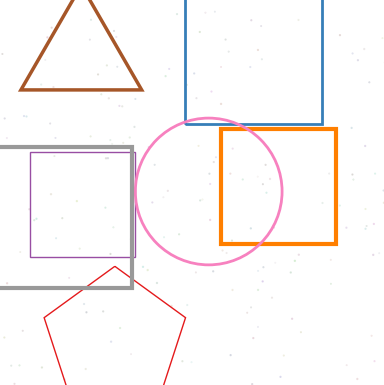[{"shape": "pentagon", "thickness": 1, "radius": 0.97, "center": [0.298, 0.115]}, {"shape": "square", "thickness": 2, "radius": 0.89, "center": [0.657, 0.855]}, {"shape": "square", "thickness": 1, "radius": 0.69, "center": [0.214, 0.469]}, {"shape": "square", "thickness": 3, "radius": 0.75, "center": [0.724, 0.515]}, {"shape": "triangle", "thickness": 2.5, "radius": 0.91, "center": [0.211, 0.857]}, {"shape": "circle", "thickness": 2, "radius": 0.95, "center": [0.542, 0.503]}, {"shape": "square", "thickness": 3, "radius": 0.91, "center": [0.161, 0.435]}]